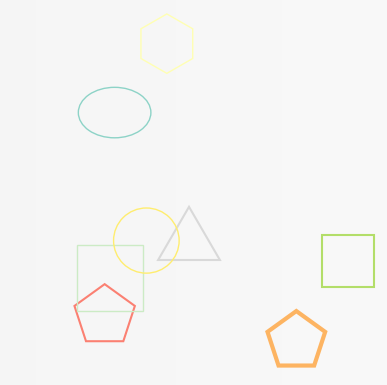[{"shape": "oval", "thickness": 1, "radius": 0.47, "center": [0.296, 0.708]}, {"shape": "hexagon", "thickness": 1, "radius": 0.39, "center": [0.431, 0.887]}, {"shape": "pentagon", "thickness": 1.5, "radius": 0.41, "center": [0.27, 0.18]}, {"shape": "pentagon", "thickness": 3, "radius": 0.39, "center": [0.765, 0.114]}, {"shape": "square", "thickness": 1.5, "radius": 0.34, "center": [0.899, 0.322]}, {"shape": "triangle", "thickness": 1.5, "radius": 0.46, "center": [0.488, 0.371]}, {"shape": "square", "thickness": 1, "radius": 0.43, "center": [0.284, 0.277]}, {"shape": "circle", "thickness": 1, "radius": 0.42, "center": [0.378, 0.375]}]